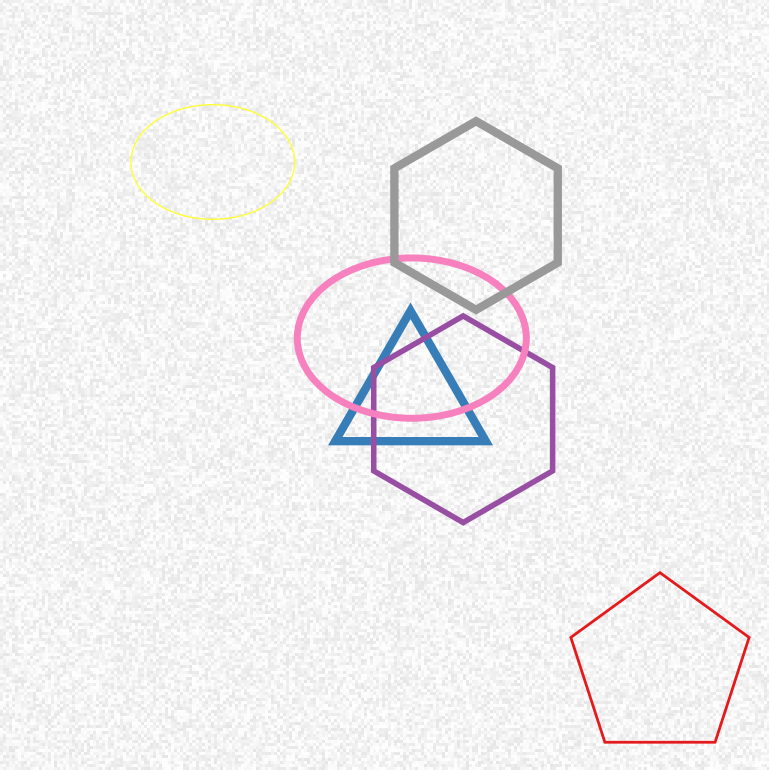[{"shape": "pentagon", "thickness": 1, "radius": 0.61, "center": [0.857, 0.135]}, {"shape": "triangle", "thickness": 3, "radius": 0.56, "center": [0.533, 0.484]}, {"shape": "hexagon", "thickness": 2, "radius": 0.67, "center": [0.602, 0.456]}, {"shape": "oval", "thickness": 0.5, "radius": 0.53, "center": [0.276, 0.79]}, {"shape": "oval", "thickness": 2.5, "radius": 0.74, "center": [0.535, 0.561]}, {"shape": "hexagon", "thickness": 3, "radius": 0.61, "center": [0.618, 0.72]}]